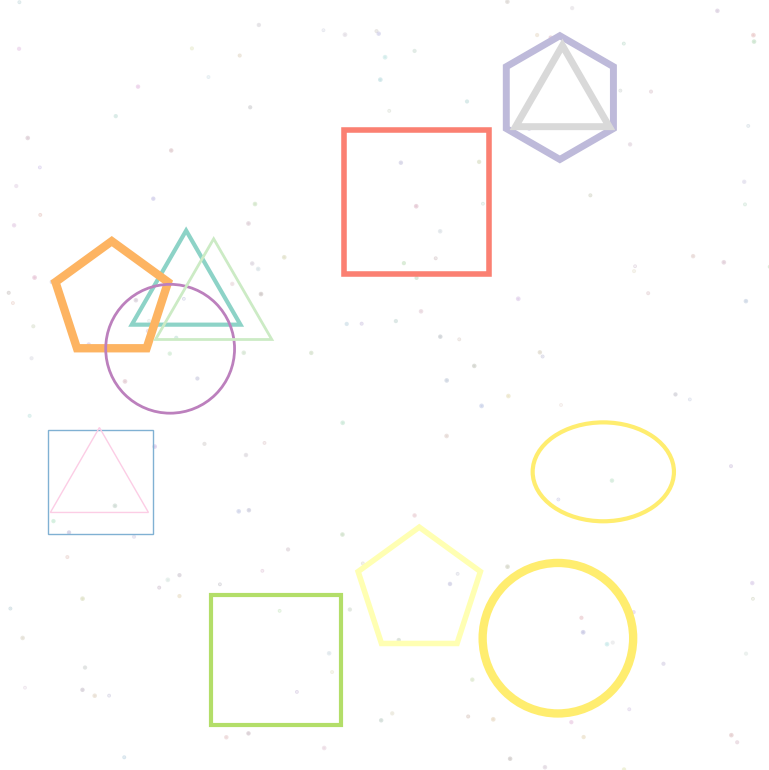[{"shape": "triangle", "thickness": 1.5, "radius": 0.41, "center": [0.242, 0.619]}, {"shape": "pentagon", "thickness": 2, "radius": 0.42, "center": [0.545, 0.232]}, {"shape": "hexagon", "thickness": 2.5, "radius": 0.4, "center": [0.727, 0.873]}, {"shape": "square", "thickness": 2, "radius": 0.47, "center": [0.541, 0.738]}, {"shape": "square", "thickness": 0.5, "radius": 0.34, "center": [0.13, 0.374]}, {"shape": "pentagon", "thickness": 3, "radius": 0.38, "center": [0.145, 0.61]}, {"shape": "square", "thickness": 1.5, "radius": 0.42, "center": [0.358, 0.143]}, {"shape": "triangle", "thickness": 0.5, "radius": 0.37, "center": [0.129, 0.371]}, {"shape": "triangle", "thickness": 2.5, "radius": 0.35, "center": [0.73, 0.871]}, {"shape": "circle", "thickness": 1, "radius": 0.42, "center": [0.221, 0.547]}, {"shape": "triangle", "thickness": 1, "radius": 0.44, "center": [0.277, 0.603]}, {"shape": "oval", "thickness": 1.5, "radius": 0.46, "center": [0.784, 0.387]}, {"shape": "circle", "thickness": 3, "radius": 0.49, "center": [0.725, 0.171]}]